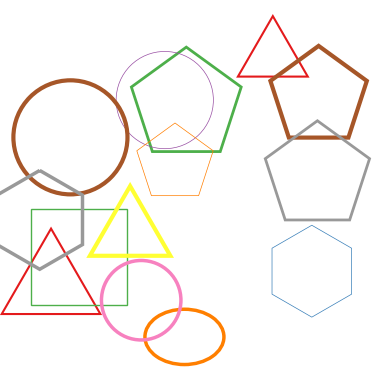[{"shape": "triangle", "thickness": 1.5, "radius": 0.52, "center": [0.709, 0.853]}, {"shape": "triangle", "thickness": 1.5, "radius": 0.74, "center": [0.133, 0.258]}, {"shape": "hexagon", "thickness": 0.5, "radius": 0.6, "center": [0.81, 0.296]}, {"shape": "pentagon", "thickness": 2, "radius": 0.75, "center": [0.484, 0.728]}, {"shape": "square", "thickness": 1, "radius": 0.63, "center": [0.204, 0.332]}, {"shape": "circle", "thickness": 0.5, "radius": 0.63, "center": [0.428, 0.74]}, {"shape": "pentagon", "thickness": 0.5, "radius": 0.52, "center": [0.455, 0.576]}, {"shape": "oval", "thickness": 2.5, "radius": 0.51, "center": [0.479, 0.125]}, {"shape": "triangle", "thickness": 3, "radius": 0.6, "center": [0.338, 0.396]}, {"shape": "circle", "thickness": 3, "radius": 0.74, "center": [0.183, 0.643]}, {"shape": "pentagon", "thickness": 3, "radius": 0.66, "center": [0.828, 0.749]}, {"shape": "circle", "thickness": 2.5, "radius": 0.52, "center": [0.367, 0.22]}, {"shape": "pentagon", "thickness": 2, "radius": 0.71, "center": [0.824, 0.544]}, {"shape": "hexagon", "thickness": 2.5, "radius": 0.64, "center": [0.103, 0.429]}]